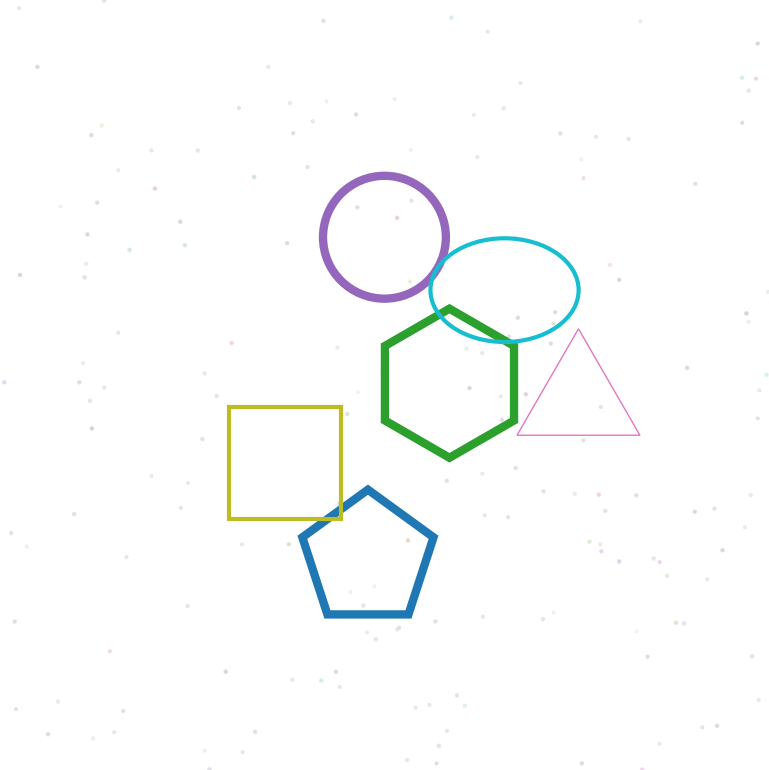[{"shape": "pentagon", "thickness": 3, "radius": 0.45, "center": [0.478, 0.275]}, {"shape": "hexagon", "thickness": 3, "radius": 0.48, "center": [0.584, 0.502]}, {"shape": "circle", "thickness": 3, "radius": 0.4, "center": [0.499, 0.692]}, {"shape": "triangle", "thickness": 0.5, "radius": 0.46, "center": [0.751, 0.481]}, {"shape": "square", "thickness": 1.5, "radius": 0.36, "center": [0.37, 0.399]}, {"shape": "oval", "thickness": 1.5, "radius": 0.48, "center": [0.655, 0.623]}]